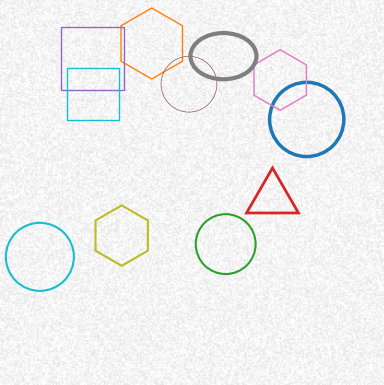[{"shape": "circle", "thickness": 2.5, "radius": 0.48, "center": [0.797, 0.69]}, {"shape": "hexagon", "thickness": 1, "radius": 0.46, "center": [0.394, 0.887]}, {"shape": "circle", "thickness": 1.5, "radius": 0.39, "center": [0.586, 0.366]}, {"shape": "triangle", "thickness": 2, "radius": 0.39, "center": [0.708, 0.486]}, {"shape": "square", "thickness": 1, "radius": 0.41, "center": [0.24, 0.848]}, {"shape": "circle", "thickness": 0.5, "radius": 0.36, "center": [0.491, 0.781]}, {"shape": "hexagon", "thickness": 1, "radius": 0.39, "center": [0.728, 0.792]}, {"shape": "oval", "thickness": 3, "radius": 0.43, "center": [0.58, 0.854]}, {"shape": "hexagon", "thickness": 1.5, "radius": 0.39, "center": [0.316, 0.388]}, {"shape": "square", "thickness": 1, "radius": 0.34, "center": [0.241, 0.756]}, {"shape": "circle", "thickness": 1.5, "radius": 0.44, "center": [0.104, 0.333]}]